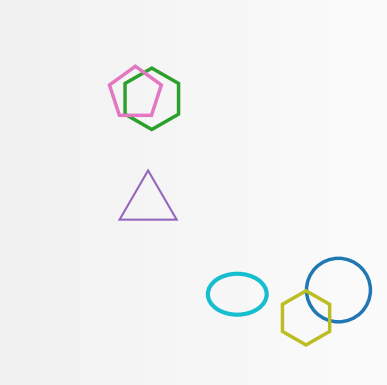[{"shape": "circle", "thickness": 2.5, "radius": 0.41, "center": [0.873, 0.247]}, {"shape": "hexagon", "thickness": 2.5, "radius": 0.4, "center": [0.392, 0.743]}, {"shape": "triangle", "thickness": 1.5, "radius": 0.43, "center": [0.382, 0.472]}, {"shape": "pentagon", "thickness": 2.5, "radius": 0.35, "center": [0.349, 0.757]}, {"shape": "hexagon", "thickness": 2.5, "radius": 0.35, "center": [0.79, 0.174]}, {"shape": "oval", "thickness": 3, "radius": 0.38, "center": [0.612, 0.236]}]